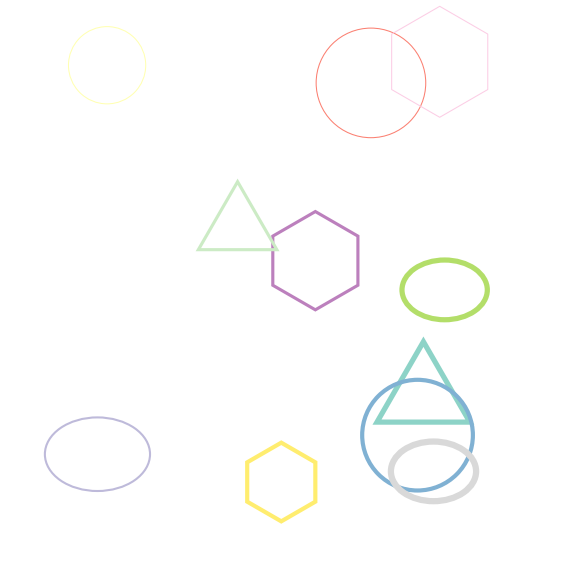[{"shape": "triangle", "thickness": 2.5, "radius": 0.46, "center": [0.733, 0.315]}, {"shape": "circle", "thickness": 0.5, "radius": 0.33, "center": [0.185, 0.886]}, {"shape": "oval", "thickness": 1, "radius": 0.46, "center": [0.169, 0.213]}, {"shape": "circle", "thickness": 0.5, "radius": 0.47, "center": [0.642, 0.856]}, {"shape": "circle", "thickness": 2, "radius": 0.48, "center": [0.723, 0.246]}, {"shape": "oval", "thickness": 2.5, "radius": 0.37, "center": [0.77, 0.497]}, {"shape": "hexagon", "thickness": 0.5, "radius": 0.48, "center": [0.761, 0.892]}, {"shape": "oval", "thickness": 3, "radius": 0.37, "center": [0.751, 0.183]}, {"shape": "hexagon", "thickness": 1.5, "radius": 0.43, "center": [0.546, 0.548]}, {"shape": "triangle", "thickness": 1.5, "radius": 0.39, "center": [0.411, 0.606]}, {"shape": "hexagon", "thickness": 2, "radius": 0.34, "center": [0.487, 0.164]}]